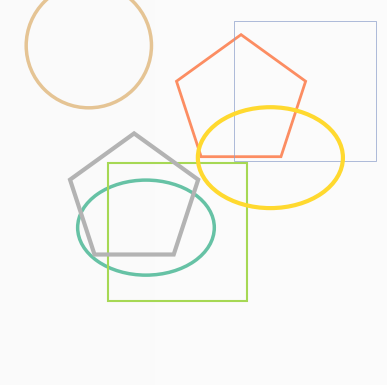[{"shape": "oval", "thickness": 2.5, "radius": 0.88, "center": [0.377, 0.409]}, {"shape": "pentagon", "thickness": 2, "radius": 0.88, "center": [0.622, 0.735]}, {"shape": "square", "thickness": 0.5, "radius": 0.91, "center": [0.787, 0.764]}, {"shape": "square", "thickness": 1.5, "radius": 0.89, "center": [0.458, 0.397]}, {"shape": "oval", "thickness": 3, "radius": 0.94, "center": [0.698, 0.591]}, {"shape": "circle", "thickness": 2.5, "radius": 0.81, "center": [0.229, 0.882]}, {"shape": "pentagon", "thickness": 3, "radius": 0.87, "center": [0.346, 0.48]}]